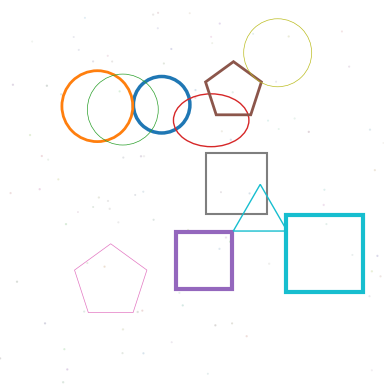[{"shape": "circle", "thickness": 2.5, "radius": 0.37, "center": [0.42, 0.728]}, {"shape": "circle", "thickness": 2, "radius": 0.46, "center": [0.253, 0.724]}, {"shape": "circle", "thickness": 0.5, "radius": 0.46, "center": [0.319, 0.715]}, {"shape": "oval", "thickness": 1, "radius": 0.49, "center": [0.549, 0.688]}, {"shape": "square", "thickness": 3, "radius": 0.37, "center": [0.53, 0.323]}, {"shape": "pentagon", "thickness": 2, "radius": 0.38, "center": [0.606, 0.764]}, {"shape": "pentagon", "thickness": 0.5, "radius": 0.49, "center": [0.288, 0.268]}, {"shape": "square", "thickness": 1.5, "radius": 0.4, "center": [0.614, 0.524]}, {"shape": "circle", "thickness": 0.5, "radius": 0.44, "center": [0.721, 0.863]}, {"shape": "triangle", "thickness": 1, "radius": 0.4, "center": [0.676, 0.44]}, {"shape": "square", "thickness": 3, "radius": 0.5, "center": [0.843, 0.341]}]